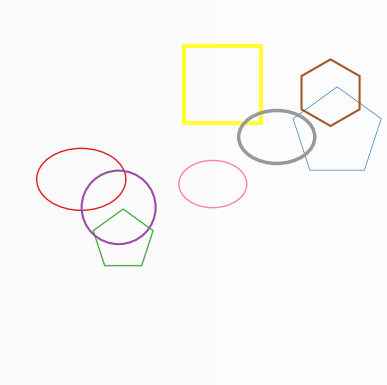[{"shape": "oval", "thickness": 1, "radius": 0.58, "center": [0.21, 0.534]}, {"shape": "pentagon", "thickness": 0.5, "radius": 0.6, "center": [0.87, 0.655]}, {"shape": "pentagon", "thickness": 1, "radius": 0.41, "center": [0.318, 0.376]}, {"shape": "circle", "thickness": 1.5, "radius": 0.48, "center": [0.306, 0.461]}, {"shape": "square", "thickness": 3, "radius": 0.5, "center": [0.574, 0.78]}, {"shape": "hexagon", "thickness": 1.5, "radius": 0.43, "center": [0.853, 0.759]}, {"shape": "oval", "thickness": 1, "radius": 0.44, "center": [0.549, 0.522]}, {"shape": "oval", "thickness": 2.5, "radius": 0.49, "center": [0.714, 0.644]}]